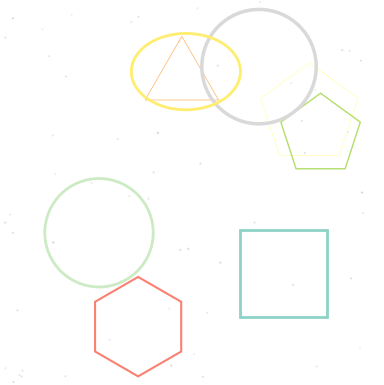[{"shape": "square", "thickness": 2, "radius": 0.57, "center": [0.736, 0.29]}, {"shape": "pentagon", "thickness": 0.5, "radius": 0.66, "center": [0.804, 0.704]}, {"shape": "hexagon", "thickness": 1.5, "radius": 0.65, "center": [0.359, 0.152]}, {"shape": "triangle", "thickness": 0.5, "radius": 0.55, "center": [0.472, 0.795]}, {"shape": "pentagon", "thickness": 1, "radius": 0.54, "center": [0.833, 0.649]}, {"shape": "circle", "thickness": 2.5, "radius": 0.74, "center": [0.673, 0.827]}, {"shape": "circle", "thickness": 2, "radius": 0.7, "center": [0.257, 0.395]}, {"shape": "oval", "thickness": 2, "radius": 0.71, "center": [0.483, 0.814]}]